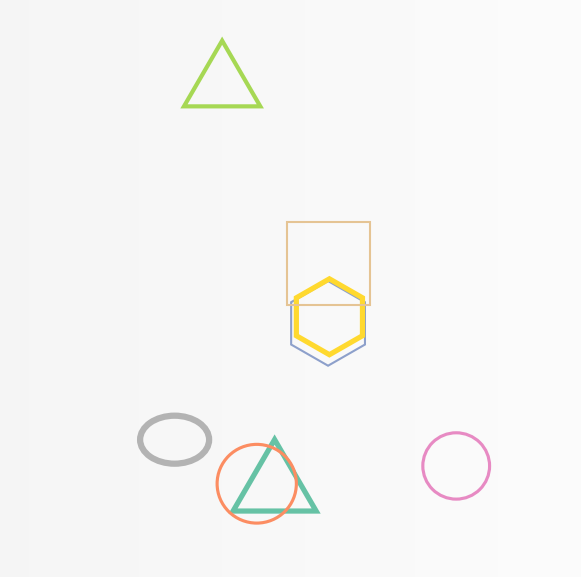[{"shape": "triangle", "thickness": 2.5, "radius": 0.41, "center": [0.472, 0.155]}, {"shape": "circle", "thickness": 1.5, "radius": 0.34, "center": [0.442, 0.162]}, {"shape": "hexagon", "thickness": 1, "radius": 0.37, "center": [0.564, 0.439]}, {"shape": "circle", "thickness": 1.5, "radius": 0.29, "center": [0.785, 0.192]}, {"shape": "triangle", "thickness": 2, "radius": 0.38, "center": [0.382, 0.853]}, {"shape": "hexagon", "thickness": 2.5, "radius": 0.33, "center": [0.567, 0.451]}, {"shape": "square", "thickness": 1, "radius": 0.36, "center": [0.565, 0.543]}, {"shape": "oval", "thickness": 3, "radius": 0.3, "center": [0.3, 0.238]}]